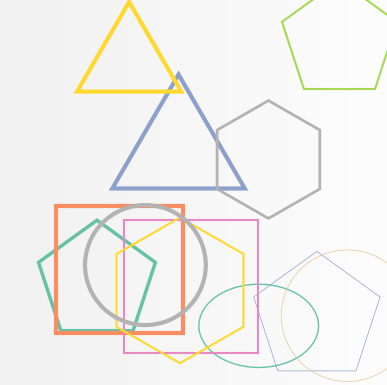[{"shape": "oval", "thickness": 1, "radius": 0.77, "center": [0.668, 0.154]}, {"shape": "pentagon", "thickness": 2.5, "radius": 0.79, "center": [0.25, 0.269]}, {"shape": "square", "thickness": 3, "radius": 0.82, "center": [0.308, 0.3]}, {"shape": "triangle", "thickness": 3, "radius": 0.99, "center": [0.461, 0.609]}, {"shape": "pentagon", "thickness": 0.5, "radius": 0.86, "center": [0.818, 0.175]}, {"shape": "square", "thickness": 1.5, "radius": 0.86, "center": [0.493, 0.255]}, {"shape": "pentagon", "thickness": 1.5, "radius": 0.78, "center": [0.876, 0.895]}, {"shape": "hexagon", "thickness": 1.5, "radius": 0.95, "center": [0.464, 0.246]}, {"shape": "triangle", "thickness": 3, "radius": 0.78, "center": [0.333, 0.84]}, {"shape": "circle", "thickness": 0.5, "radius": 0.85, "center": [0.897, 0.18]}, {"shape": "circle", "thickness": 3, "radius": 0.78, "center": [0.375, 0.312]}, {"shape": "hexagon", "thickness": 2, "radius": 0.77, "center": [0.693, 0.586]}]